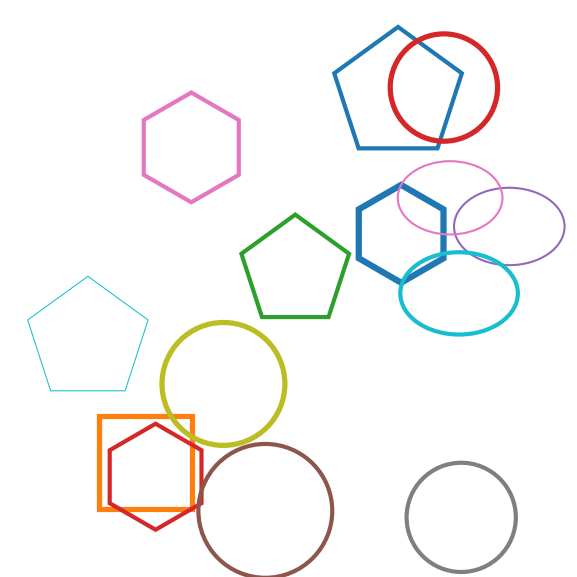[{"shape": "pentagon", "thickness": 2, "radius": 0.58, "center": [0.689, 0.836]}, {"shape": "hexagon", "thickness": 3, "radius": 0.42, "center": [0.695, 0.594]}, {"shape": "square", "thickness": 2.5, "radius": 0.4, "center": [0.252, 0.198]}, {"shape": "pentagon", "thickness": 2, "radius": 0.49, "center": [0.511, 0.529]}, {"shape": "hexagon", "thickness": 2, "radius": 0.46, "center": [0.269, 0.174]}, {"shape": "circle", "thickness": 2.5, "radius": 0.46, "center": [0.769, 0.848]}, {"shape": "oval", "thickness": 1, "radius": 0.48, "center": [0.882, 0.607]}, {"shape": "circle", "thickness": 2, "radius": 0.58, "center": [0.459, 0.115]}, {"shape": "oval", "thickness": 1, "radius": 0.45, "center": [0.779, 0.657]}, {"shape": "hexagon", "thickness": 2, "radius": 0.48, "center": [0.331, 0.744]}, {"shape": "circle", "thickness": 2, "radius": 0.47, "center": [0.799, 0.103]}, {"shape": "circle", "thickness": 2.5, "radius": 0.53, "center": [0.387, 0.334]}, {"shape": "pentagon", "thickness": 0.5, "radius": 0.55, "center": [0.152, 0.411]}, {"shape": "oval", "thickness": 2, "radius": 0.51, "center": [0.795, 0.491]}]